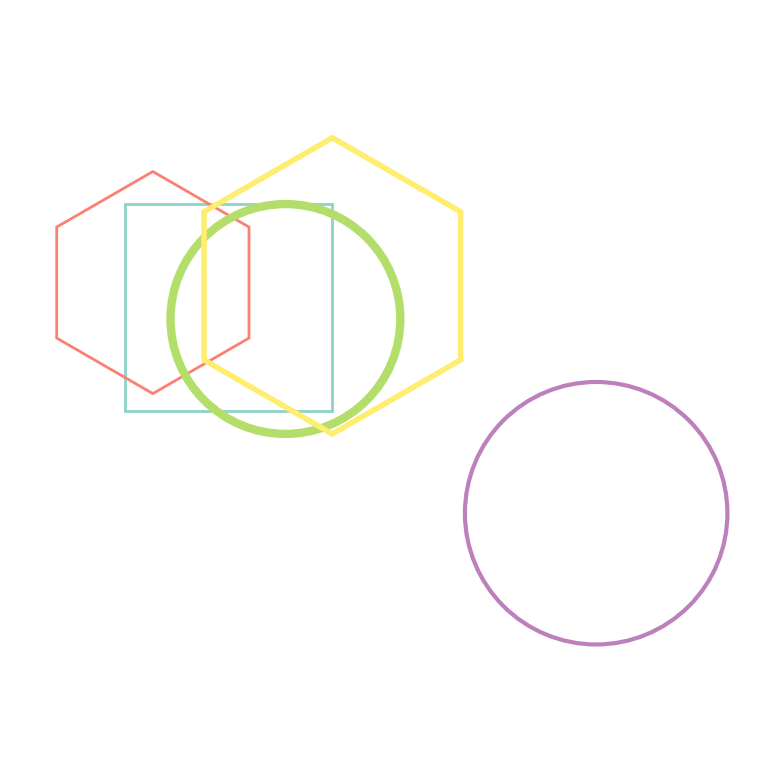[{"shape": "square", "thickness": 1, "radius": 0.67, "center": [0.297, 0.601]}, {"shape": "hexagon", "thickness": 1, "radius": 0.72, "center": [0.198, 0.633]}, {"shape": "circle", "thickness": 3, "radius": 0.75, "center": [0.371, 0.586]}, {"shape": "circle", "thickness": 1.5, "radius": 0.85, "center": [0.774, 0.333]}, {"shape": "hexagon", "thickness": 2, "radius": 0.96, "center": [0.432, 0.629]}]